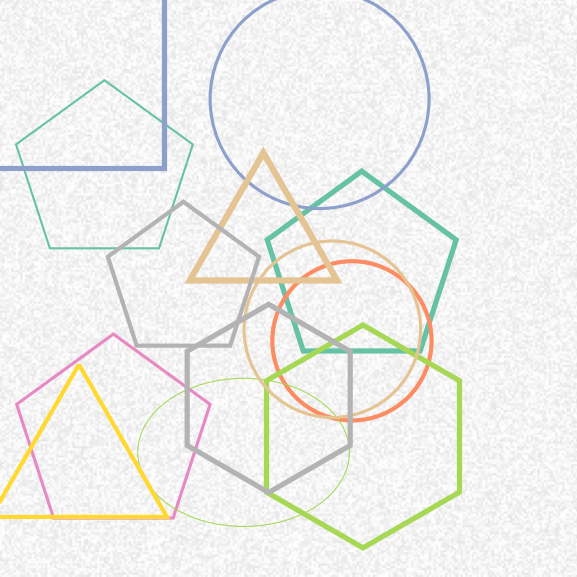[{"shape": "pentagon", "thickness": 2.5, "radius": 0.86, "center": [0.626, 0.531]}, {"shape": "pentagon", "thickness": 1, "radius": 0.8, "center": [0.181, 0.699]}, {"shape": "circle", "thickness": 2, "radius": 0.69, "center": [0.609, 0.409]}, {"shape": "circle", "thickness": 1.5, "radius": 0.95, "center": [0.553, 0.828]}, {"shape": "square", "thickness": 2.5, "radius": 0.83, "center": [0.119, 0.873]}, {"shape": "pentagon", "thickness": 1.5, "radius": 0.88, "center": [0.196, 0.245]}, {"shape": "oval", "thickness": 0.5, "radius": 0.92, "center": [0.422, 0.216]}, {"shape": "hexagon", "thickness": 2.5, "radius": 0.96, "center": [0.629, 0.243]}, {"shape": "triangle", "thickness": 2, "radius": 0.88, "center": [0.137, 0.192]}, {"shape": "triangle", "thickness": 3, "radius": 0.74, "center": [0.456, 0.587]}, {"shape": "circle", "thickness": 1.5, "radius": 0.76, "center": [0.575, 0.429]}, {"shape": "pentagon", "thickness": 2, "radius": 0.69, "center": [0.318, 0.512]}, {"shape": "hexagon", "thickness": 2.5, "radius": 0.81, "center": [0.465, 0.309]}]